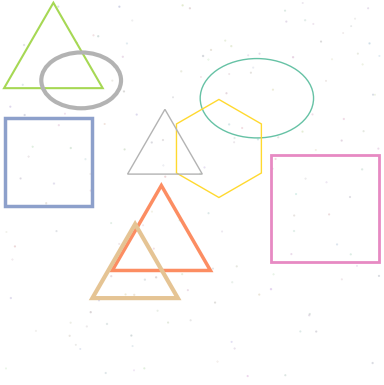[{"shape": "oval", "thickness": 1, "radius": 0.74, "center": [0.667, 0.745]}, {"shape": "triangle", "thickness": 2.5, "radius": 0.74, "center": [0.419, 0.371]}, {"shape": "square", "thickness": 2.5, "radius": 0.57, "center": [0.126, 0.579]}, {"shape": "square", "thickness": 2, "radius": 0.7, "center": [0.845, 0.458]}, {"shape": "triangle", "thickness": 1.5, "radius": 0.74, "center": [0.139, 0.845]}, {"shape": "hexagon", "thickness": 1, "radius": 0.64, "center": [0.569, 0.614]}, {"shape": "triangle", "thickness": 3, "radius": 0.64, "center": [0.351, 0.29]}, {"shape": "oval", "thickness": 3, "radius": 0.52, "center": [0.211, 0.791]}, {"shape": "triangle", "thickness": 1, "radius": 0.56, "center": [0.428, 0.604]}]